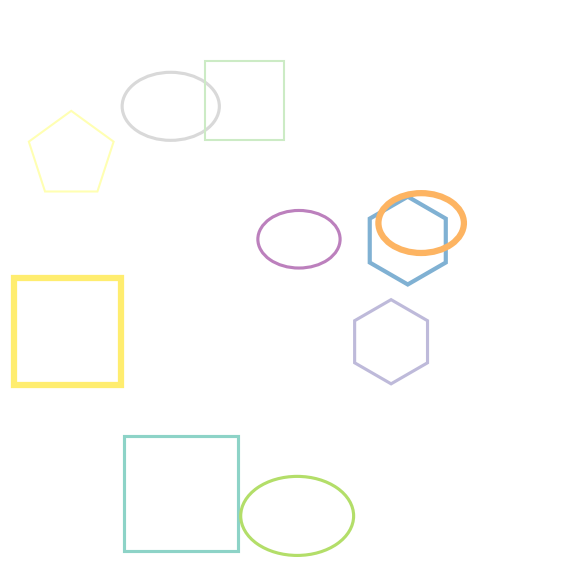[{"shape": "square", "thickness": 1.5, "radius": 0.5, "center": [0.314, 0.145]}, {"shape": "pentagon", "thickness": 1, "radius": 0.39, "center": [0.123, 0.73]}, {"shape": "hexagon", "thickness": 1.5, "radius": 0.36, "center": [0.677, 0.407]}, {"shape": "hexagon", "thickness": 2, "radius": 0.38, "center": [0.706, 0.583]}, {"shape": "oval", "thickness": 3, "radius": 0.37, "center": [0.729, 0.613]}, {"shape": "oval", "thickness": 1.5, "radius": 0.49, "center": [0.515, 0.106]}, {"shape": "oval", "thickness": 1.5, "radius": 0.42, "center": [0.296, 0.815]}, {"shape": "oval", "thickness": 1.5, "radius": 0.36, "center": [0.518, 0.585]}, {"shape": "square", "thickness": 1, "radius": 0.34, "center": [0.423, 0.826]}, {"shape": "square", "thickness": 3, "radius": 0.46, "center": [0.117, 0.425]}]